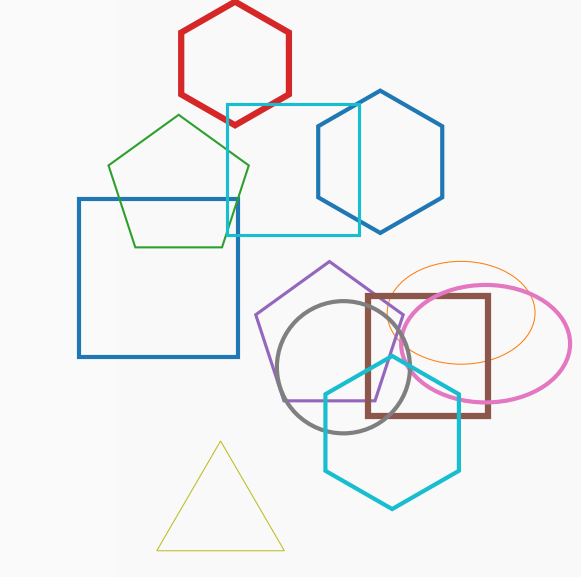[{"shape": "square", "thickness": 2, "radius": 0.68, "center": [0.272, 0.518]}, {"shape": "hexagon", "thickness": 2, "radius": 0.62, "center": [0.654, 0.719]}, {"shape": "oval", "thickness": 0.5, "radius": 0.64, "center": [0.793, 0.458]}, {"shape": "pentagon", "thickness": 1, "radius": 0.63, "center": [0.307, 0.673]}, {"shape": "hexagon", "thickness": 3, "radius": 0.54, "center": [0.404, 0.889]}, {"shape": "pentagon", "thickness": 1.5, "radius": 0.67, "center": [0.567, 0.413]}, {"shape": "square", "thickness": 3, "radius": 0.52, "center": [0.736, 0.383]}, {"shape": "oval", "thickness": 2, "radius": 0.73, "center": [0.835, 0.404]}, {"shape": "circle", "thickness": 2, "radius": 0.57, "center": [0.591, 0.363]}, {"shape": "triangle", "thickness": 0.5, "radius": 0.63, "center": [0.379, 0.109]}, {"shape": "square", "thickness": 1.5, "radius": 0.57, "center": [0.505, 0.706]}, {"shape": "hexagon", "thickness": 2, "radius": 0.66, "center": [0.675, 0.25]}]